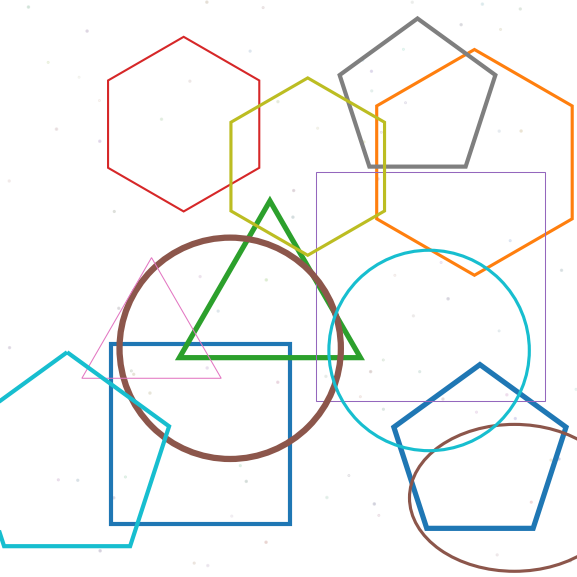[{"shape": "pentagon", "thickness": 2.5, "radius": 0.78, "center": [0.831, 0.211]}, {"shape": "square", "thickness": 2, "radius": 0.78, "center": [0.347, 0.248]}, {"shape": "hexagon", "thickness": 1.5, "radius": 0.98, "center": [0.822, 0.718]}, {"shape": "triangle", "thickness": 2.5, "radius": 0.9, "center": [0.467, 0.47]}, {"shape": "hexagon", "thickness": 1, "radius": 0.76, "center": [0.318, 0.784]}, {"shape": "square", "thickness": 0.5, "radius": 0.99, "center": [0.746, 0.503]}, {"shape": "oval", "thickness": 1.5, "radius": 0.91, "center": [0.891, 0.137]}, {"shape": "circle", "thickness": 3, "radius": 0.96, "center": [0.399, 0.396]}, {"shape": "triangle", "thickness": 0.5, "radius": 0.7, "center": [0.262, 0.414]}, {"shape": "pentagon", "thickness": 2, "radius": 0.71, "center": [0.723, 0.825]}, {"shape": "hexagon", "thickness": 1.5, "radius": 0.77, "center": [0.533, 0.711]}, {"shape": "circle", "thickness": 1.5, "radius": 0.87, "center": [0.743, 0.392]}, {"shape": "pentagon", "thickness": 2, "radius": 0.93, "center": [0.116, 0.204]}]